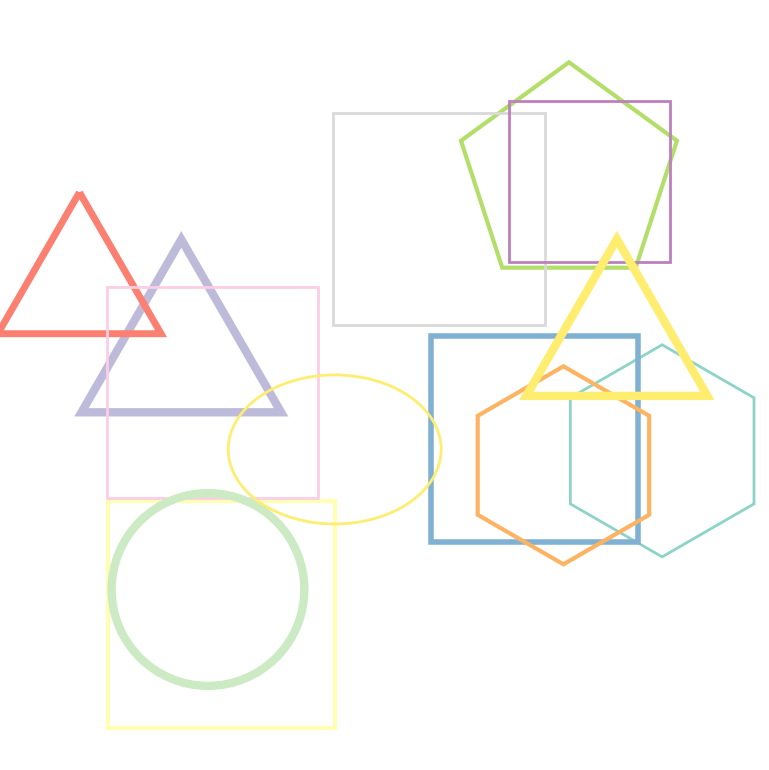[{"shape": "hexagon", "thickness": 1, "radius": 0.69, "center": [0.86, 0.415]}, {"shape": "square", "thickness": 1.5, "radius": 0.74, "center": [0.287, 0.201]}, {"shape": "triangle", "thickness": 3, "radius": 0.75, "center": [0.235, 0.539]}, {"shape": "triangle", "thickness": 2.5, "radius": 0.61, "center": [0.103, 0.628]}, {"shape": "square", "thickness": 2, "radius": 0.67, "center": [0.694, 0.43]}, {"shape": "hexagon", "thickness": 1.5, "radius": 0.64, "center": [0.732, 0.396]}, {"shape": "pentagon", "thickness": 1.5, "radius": 0.74, "center": [0.739, 0.772]}, {"shape": "square", "thickness": 1, "radius": 0.68, "center": [0.276, 0.49]}, {"shape": "square", "thickness": 1, "radius": 0.69, "center": [0.57, 0.716]}, {"shape": "square", "thickness": 1, "radius": 0.52, "center": [0.765, 0.764]}, {"shape": "circle", "thickness": 3, "radius": 0.63, "center": [0.27, 0.234]}, {"shape": "oval", "thickness": 1, "radius": 0.69, "center": [0.435, 0.416]}, {"shape": "triangle", "thickness": 3, "radius": 0.68, "center": [0.801, 0.554]}]